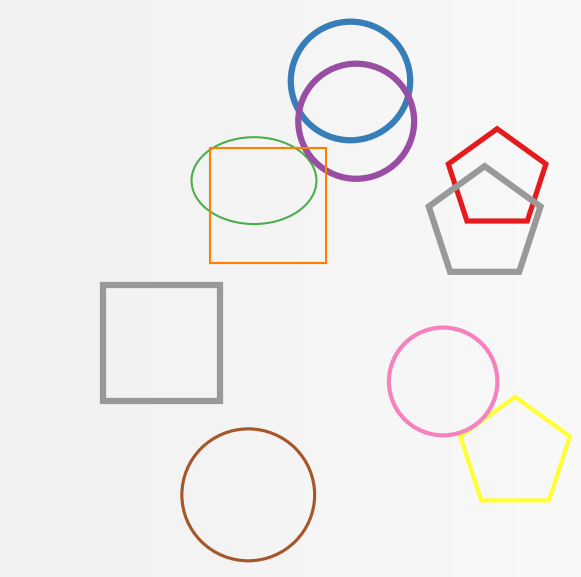[{"shape": "pentagon", "thickness": 2.5, "radius": 0.44, "center": [0.855, 0.688]}, {"shape": "circle", "thickness": 3, "radius": 0.51, "center": [0.603, 0.859]}, {"shape": "oval", "thickness": 1, "radius": 0.54, "center": [0.437, 0.686]}, {"shape": "circle", "thickness": 3, "radius": 0.5, "center": [0.613, 0.789]}, {"shape": "square", "thickness": 1, "radius": 0.5, "center": [0.461, 0.643]}, {"shape": "pentagon", "thickness": 2, "radius": 0.5, "center": [0.886, 0.213]}, {"shape": "circle", "thickness": 1.5, "radius": 0.57, "center": [0.427, 0.142]}, {"shape": "circle", "thickness": 2, "radius": 0.47, "center": [0.762, 0.339]}, {"shape": "square", "thickness": 3, "radius": 0.5, "center": [0.278, 0.405]}, {"shape": "pentagon", "thickness": 3, "radius": 0.51, "center": [0.834, 0.61]}]